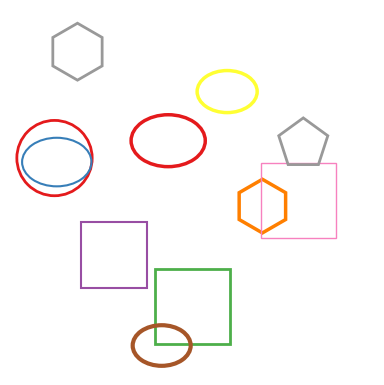[{"shape": "circle", "thickness": 2, "radius": 0.49, "center": [0.142, 0.589]}, {"shape": "oval", "thickness": 2.5, "radius": 0.48, "center": [0.437, 0.635]}, {"shape": "oval", "thickness": 1.5, "radius": 0.45, "center": [0.147, 0.579]}, {"shape": "square", "thickness": 2, "radius": 0.49, "center": [0.499, 0.204]}, {"shape": "square", "thickness": 1.5, "radius": 0.43, "center": [0.296, 0.338]}, {"shape": "hexagon", "thickness": 2.5, "radius": 0.35, "center": [0.682, 0.465]}, {"shape": "oval", "thickness": 2.5, "radius": 0.39, "center": [0.59, 0.762]}, {"shape": "oval", "thickness": 3, "radius": 0.38, "center": [0.42, 0.103]}, {"shape": "square", "thickness": 1, "radius": 0.49, "center": [0.775, 0.48]}, {"shape": "hexagon", "thickness": 2, "radius": 0.37, "center": [0.201, 0.866]}, {"shape": "pentagon", "thickness": 2, "radius": 0.34, "center": [0.788, 0.627]}]